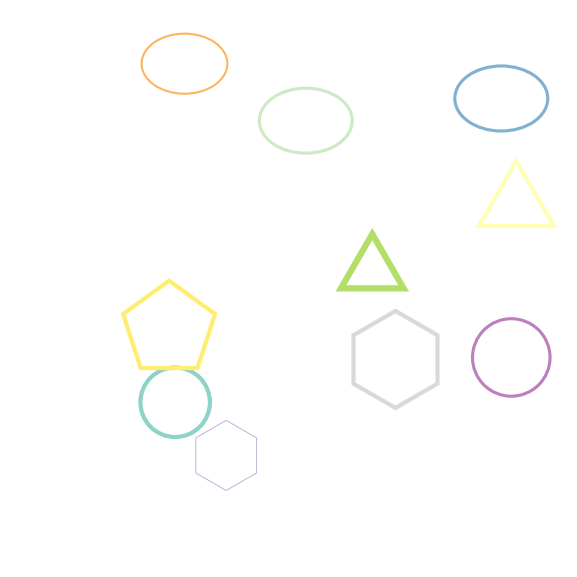[{"shape": "circle", "thickness": 2, "radius": 0.3, "center": [0.303, 0.303]}, {"shape": "triangle", "thickness": 2, "radius": 0.38, "center": [0.894, 0.645]}, {"shape": "hexagon", "thickness": 0.5, "radius": 0.3, "center": [0.392, 0.211]}, {"shape": "oval", "thickness": 1.5, "radius": 0.4, "center": [0.868, 0.829]}, {"shape": "oval", "thickness": 1, "radius": 0.37, "center": [0.319, 0.889]}, {"shape": "triangle", "thickness": 3, "radius": 0.31, "center": [0.645, 0.531]}, {"shape": "hexagon", "thickness": 2, "radius": 0.42, "center": [0.685, 0.377]}, {"shape": "circle", "thickness": 1.5, "radius": 0.34, "center": [0.885, 0.38]}, {"shape": "oval", "thickness": 1.5, "radius": 0.4, "center": [0.53, 0.79]}, {"shape": "pentagon", "thickness": 2, "radius": 0.42, "center": [0.293, 0.429]}]